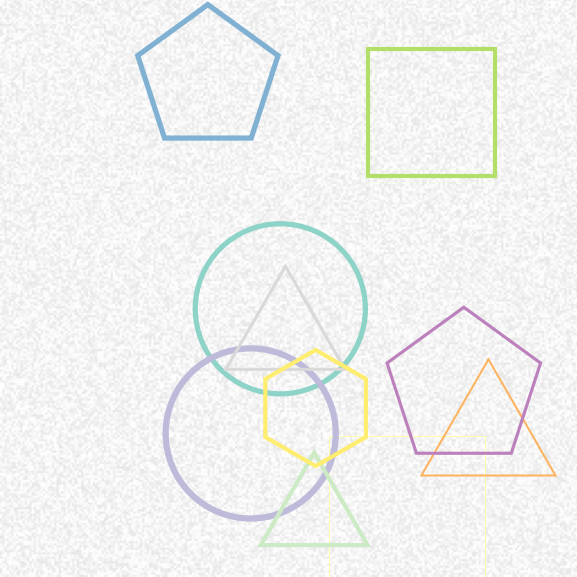[{"shape": "circle", "thickness": 2.5, "radius": 0.74, "center": [0.485, 0.464]}, {"shape": "square", "thickness": 0.5, "radius": 0.68, "center": [0.705, 0.109]}, {"shape": "circle", "thickness": 3, "radius": 0.74, "center": [0.434, 0.249]}, {"shape": "pentagon", "thickness": 2.5, "radius": 0.64, "center": [0.36, 0.863]}, {"shape": "triangle", "thickness": 1, "radius": 0.67, "center": [0.846, 0.243]}, {"shape": "square", "thickness": 2, "radius": 0.55, "center": [0.747, 0.804]}, {"shape": "triangle", "thickness": 1.5, "radius": 0.6, "center": [0.494, 0.419]}, {"shape": "pentagon", "thickness": 1.5, "radius": 0.7, "center": [0.803, 0.327]}, {"shape": "triangle", "thickness": 2, "radius": 0.53, "center": [0.544, 0.109]}, {"shape": "hexagon", "thickness": 2, "radius": 0.5, "center": [0.547, 0.293]}]